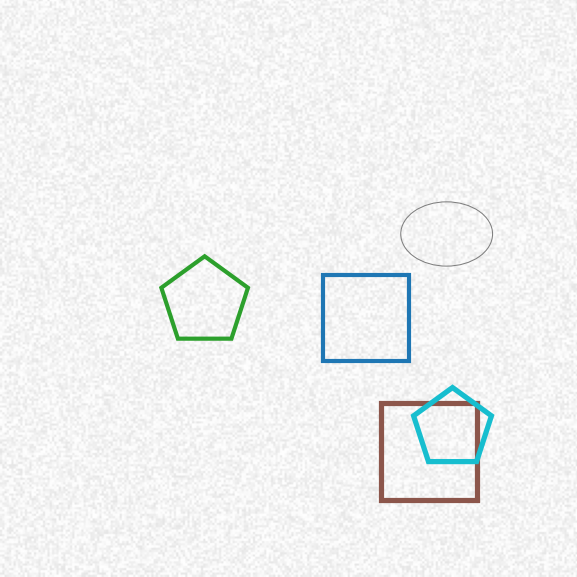[{"shape": "square", "thickness": 2, "radius": 0.37, "center": [0.634, 0.449]}, {"shape": "pentagon", "thickness": 2, "radius": 0.39, "center": [0.354, 0.476]}, {"shape": "square", "thickness": 2.5, "radius": 0.42, "center": [0.743, 0.217]}, {"shape": "oval", "thickness": 0.5, "radius": 0.4, "center": [0.773, 0.594]}, {"shape": "pentagon", "thickness": 2.5, "radius": 0.35, "center": [0.784, 0.257]}]